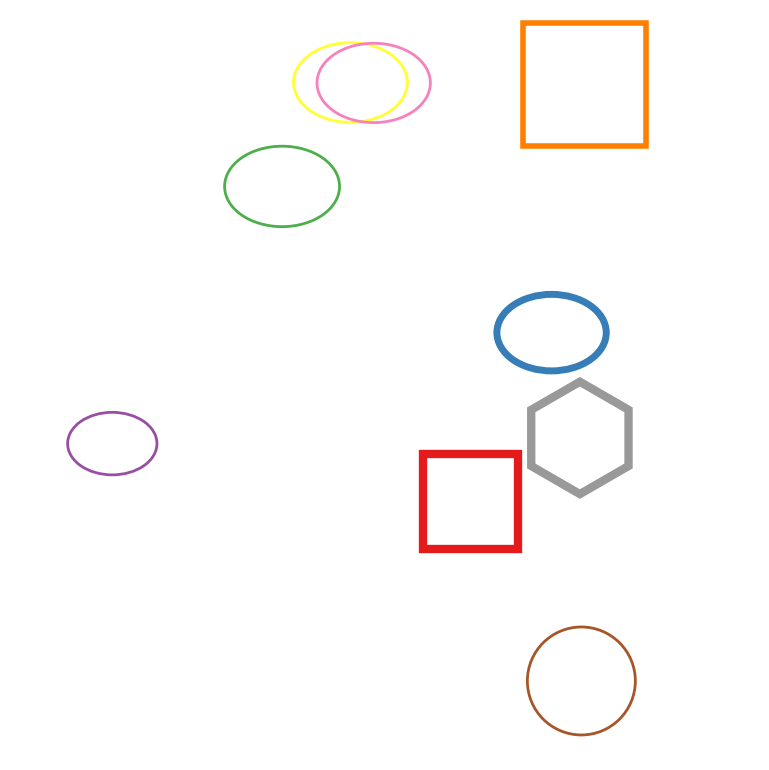[{"shape": "square", "thickness": 3, "radius": 0.31, "center": [0.611, 0.349]}, {"shape": "oval", "thickness": 2.5, "radius": 0.36, "center": [0.716, 0.568]}, {"shape": "oval", "thickness": 1, "radius": 0.37, "center": [0.366, 0.758]}, {"shape": "oval", "thickness": 1, "radius": 0.29, "center": [0.146, 0.424]}, {"shape": "square", "thickness": 2, "radius": 0.4, "center": [0.759, 0.89]}, {"shape": "oval", "thickness": 1, "radius": 0.37, "center": [0.455, 0.893]}, {"shape": "circle", "thickness": 1, "radius": 0.35, "center": [0.755, 0.116]}, {"shape": "oval", "thickness": 1, "radius": 0.37, "center": [0.485, 0.892]}, {"shape": "hexagon", "thickness": 3, "radius": 0.36, "center": [0.753, 0.431]}]